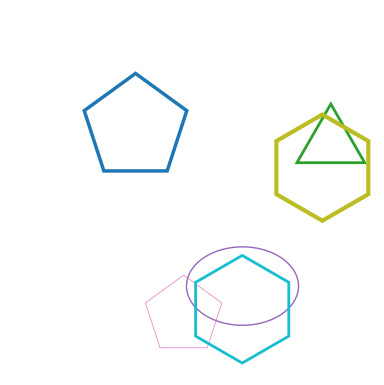[{"shape": "pentagon", "thickness": 2.5, "radius": 0.7, "center": [0.352, 0.669]}, {"shape": "triangle", "thickness": 2, "radius": 0.51, "center": [0.859, 0.628]}, {"shape": "oval", "thickness": 1, "radius": 0.73, "center": [0.63, 0.257]}, {"shape": "pentagon", "thickness": 0.5, "radius": 0.52, "center": [0.477, 0.181]}, {"shape": "hexagon", "thickness": 3, "radius": 0.69, "center": [0.837, 0.565]}, {"shape": "hexagon", "thickness": 2, "radius": 0.7, "center": [0.629, 0.197]}]